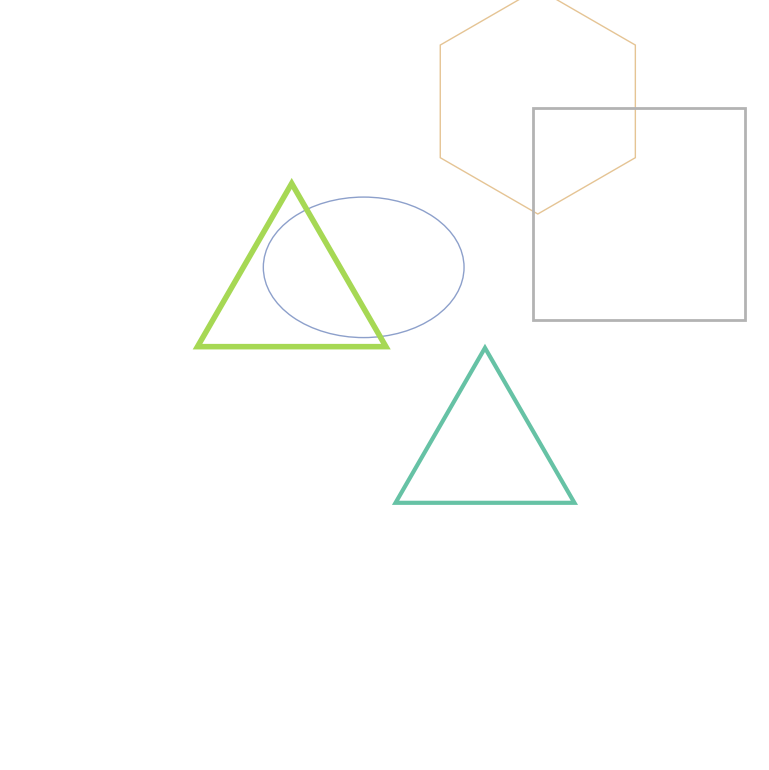[{"shape": "triangle", "thickness": 1.5, "radius": 0.67, "center": [0.63, 0.414]}, {"shape": "oval", "thickness": 0.5, "radius": 0.65, "center": [0.472, 0.653]}, {"shape": "triangle", "thickness": 2, "radius": 0.71, "center": [0.379, 0.62]}, {"shape": "hexagon", "thickness": 0.5, "radius": 0.73, "center": [0.698, 0.868]}, {"shape": "square", "thickness": 1, "radius": 0.69, "center": [0.83, 0.722]}]